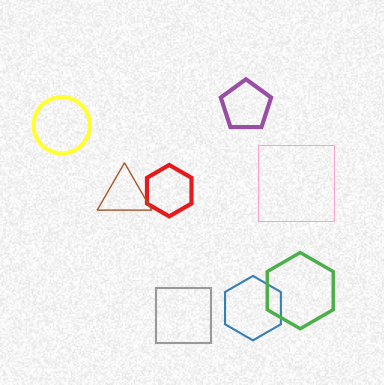[{"shape": "hexagon", "thickness": 3, "radius": 0.33, "center": [0.44, 0.505]}, {"shape": "hexagon", "thickness": 1.5, "radius": 0.42, "center": [0.657, 0.2]}, {"shape": "hexagon", "thickness": 2.5, "radius": 0.49, "center": [0.78, 0.245]}, {"shape": "pentagon", "thickness": 3, "radius": 0.34, "center": [0.639, 0.725]}, {"shape": "circle", "thickness": 3, "radius": 0.37, "center": [0.16, 0.675]}, {"shape": "triangle", "thickness": 1, "radius": 0.41, "center": [0.323, 0.495]}, {"shape": "square", "thickness": 0.5, "radius": 0.5, "center": [0.769, 0.525]}, {"shape": "square", "thickness": 1.5, "radius": 0.36, "center": [0.477, 0.181]}]